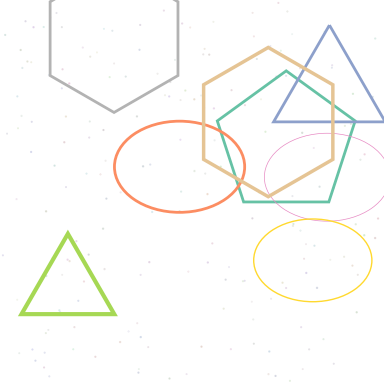[{"shape": "pentagon", "thickness": 2, "radius": 0.94, "center": [0.743, 0.628]}, {"shape": "oval", "thickness": 2, "radius": 0.85, "center": [0.466, 0.567]}, {"shape": "triangle", "thickness": 2, "radius": 0.84, "center": [0.856, 0.767]}, {"shape": "oval", "thickness": 0.5, "radius": 0.82, "center": [0.85, 0.54]}, {"shape": "triangle", "thickness": 3, "radius": 0.7, "center": [0.176, 0.254]}, {"shape": "oval", "thickness": 1, "radius": 0.77, "center": [0.812, 0.324]}, {"shape": "hexagon", "thickness": 2.5, "radius": 0.97, "center": [0.697, 0.683]}, {"shape": "hexagon", "thickness": 2, "radius": 0.96, "center": [0.296, 0.9]}]